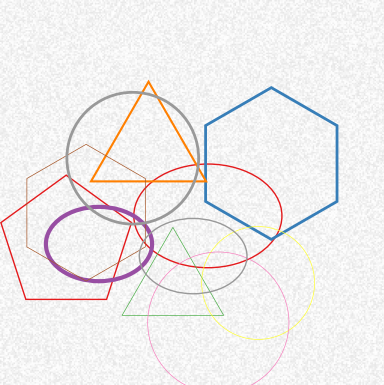[{"shape": "oval", "thickness": 1, "radius": 0.96, "center": [0.54, 0.439]}, {"shape": "pentagon", "thickness": 1, "radius": 0.89, "center": [0.172, 0.367]}, {"shape": "hexagon", "thickness": 2, "radius": 0.99, "center": [0.705, 0.575]}, {"shape": "triangle", "thickness": 0.5, "radius": 0.76, "center": [0.449, 0.257]}, {"shape": "oval", "thickness": 3, "radius": 0.69, "center": [0.257, 0.366]}, {"shape": "triangle", "thickness": 1.5, "radius": 0.86, "center": [0.386, 0.615]}, {"shape": "circle", "thickness": 0.5, "radius": 0.73, "center": [0.67, 0.265]}, {"shape": "hexagon", "thickness": 0.5, "radius": 0.89, "center": [0.224, 0.447]}, {"shape": "circle", "thickness": 0.5, "radius": 0.92, "center": [0.567, 0.162]}, {"shape": "oval", "thickness": 1, "radius": 0.7, "center": [0.502, 0.335]}, {"shape": "circle", "thickness": 2, "radius": 0.86, "center": [0.345, 0.589]}]